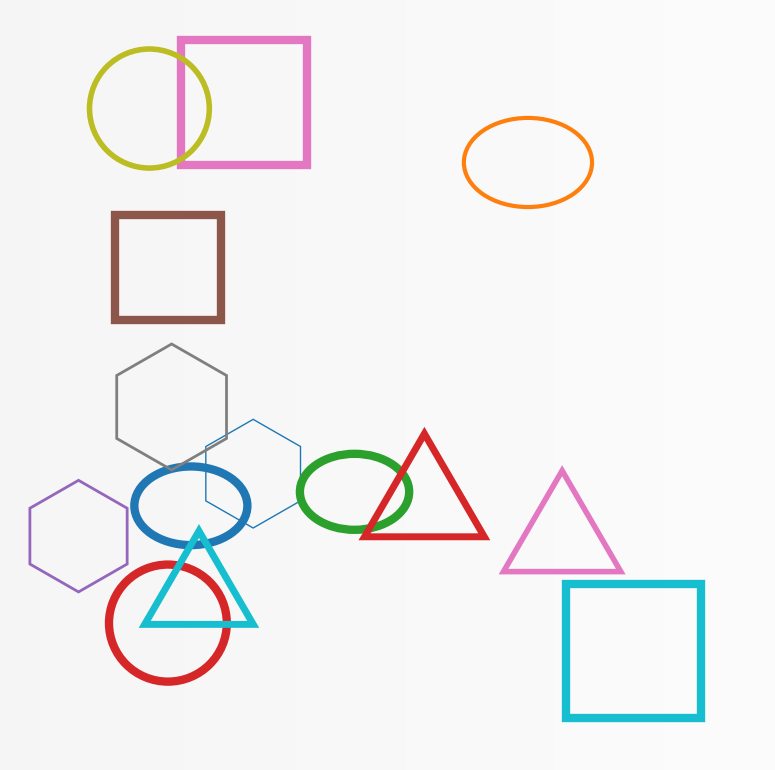[{"shape": "oval", "thickness": 3, "radius": 0.36, "center": [0.246, 0.343]}, {"shape": "hexagon", "thickness": 0.5, "radius": 0.35, "center": [0.327, 0.385]}, {"shape": "oval", "thickness": 1.5, "radius": 0.41, "center": [0.681, 0.789]}, {"shape": "oval", "thickness": 3, "radius": 0.35, "center": [0.457, 0.361]}, {"shape": "circle", "thickness": 3, "radius": 0.38, "center": [0.217, 0.191]}, {"shape": "triangle", "thickness": 2.5, "radius": 0.45, "center": [0.548, 0.347]}, {"shape": "hexagon", "thickness": 1, "radius": 0.36, "center": [0.101, 0.304]}, {"shape": "square", "thickness": 3, "radius": 0.34, "center": [0.217, 0.652]}, {"shape": "square", "thickness": 3, "radius": 0.41, "center": [0.315, 0.867]}, {"shape": "triangle", "thickness": 2, "radius": 0.44, "center": [0.725, 0.301]}, {"shape": "hexagon", "thickness": 1, "radius": 0.41, "center": [0.221, 0.471]}, {"shape": "circle", "thickness": 2, "radius": 0.39, "center": [0.193, 0.859]}, {"shape": "square", "thickness": 3, "radius": 0.44, "center": [0.818, 0.155]}, {"shape": "triangle", "thickness": 2.5, "radius": 0.4, "center": [0.257, 0.23]}]